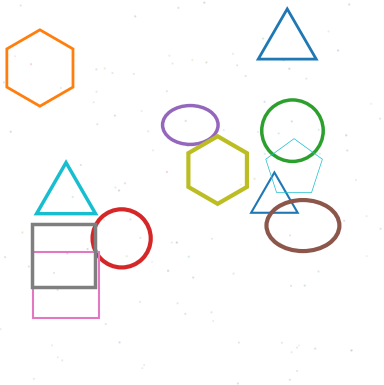[{"shape": "triangle", "thickness": 2, "radius": 0.43, "center": [0.746, 0.89]}, {"shape": "triangle", "thickness": 1.5, "radius": 0.35, "center": [0.713, 0.482]}, {"shape": "hexagon", "thickness": 2, "radius": 0.5, "center": [0.104, 0.823]}, {"shape": "circle", "thickness": 2.5, "radius": 0.4, "center": [0.76, 0.661]}, {"shape": "circle", "thickness": 3, "radius": 0.38, "center": [0.316, 0.381]}, {"shape": "oval", "thickness": 2.5, "radius": 0.36, "center": [0.494, 0.675]}, {"shape": "oval", "thickness": 3, "radius": 0.47, "center": [0.787, 0.414]}, {"shape": "square", "thickness": 1.5, "radius": 0.43, "center": [0.171, 0.26]}, {"shape": "square", "thickness": 2.5, "radius": 0.41, "center": [0.164, 0.336]}, {"shape": "hexagon", "thickness": 3, "radius": 0.44, "center": [0.565, 0.558]}, {"shape": "pentagon", "thickness": 0.5, "radius": 0.39, "center": [0.764, 0.563]}, {"shape": "triangle", "thickness": 2.5, "radius": 0.44, "center": [0.172, 0.489]}]